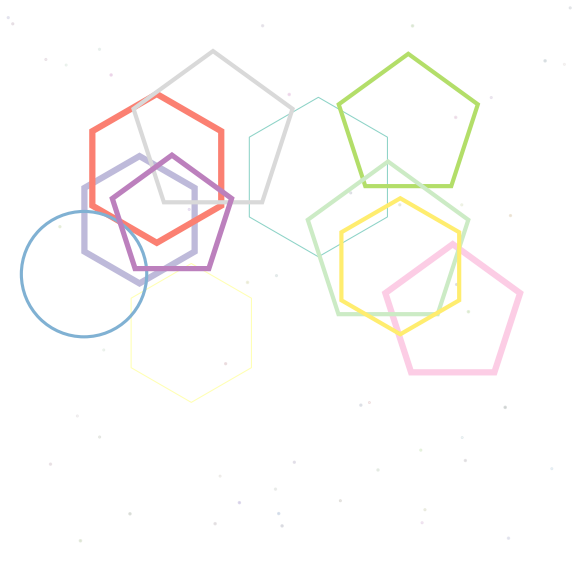[{"shape": "hexagon", "thickness": 0.5, "radius": 0.69, "center": [0.551, 0.693]}, {"shape": "hexagon", "thickness": 0.5, "radius": 0.6, "center": [0.331, 0.423]}, {"shape": "hexagon", "thickness": 3, "radius": 0.55, "center": [0.242, 0.619]}, {"shape": "hexagon", "thickness": 3, "radius": 0.64, "center": [0.271, 0.708]}, {"shape": "circle", "thickness": 1.5, "radius": 0.54, "center": [0.146, 0.524]}, {"shape": "pentagon", "thickness": 2, "radius": 0.63, "center": [0.707, 0.779]}, {"shape": "pentagon", "thickness": 3, "radius": 0.61, "center": [0.784, 0.454]}, {"shape": "pentagon", "thickness": 2, "radius": 0.72, "center": [0.369, 0.766]}, {"shape": "pentagon", "thickness": 2.5, "radius": 0.54, "center": [0.298, 0.622]}, {"shape": "pentagon", "thickness": 2, "radius": 0.73, "center": [0.672, 0.573]}, {"shape": "hexagon", "thickness": 2, "radius": 0.59, "center": [0.693, 0.538]}]